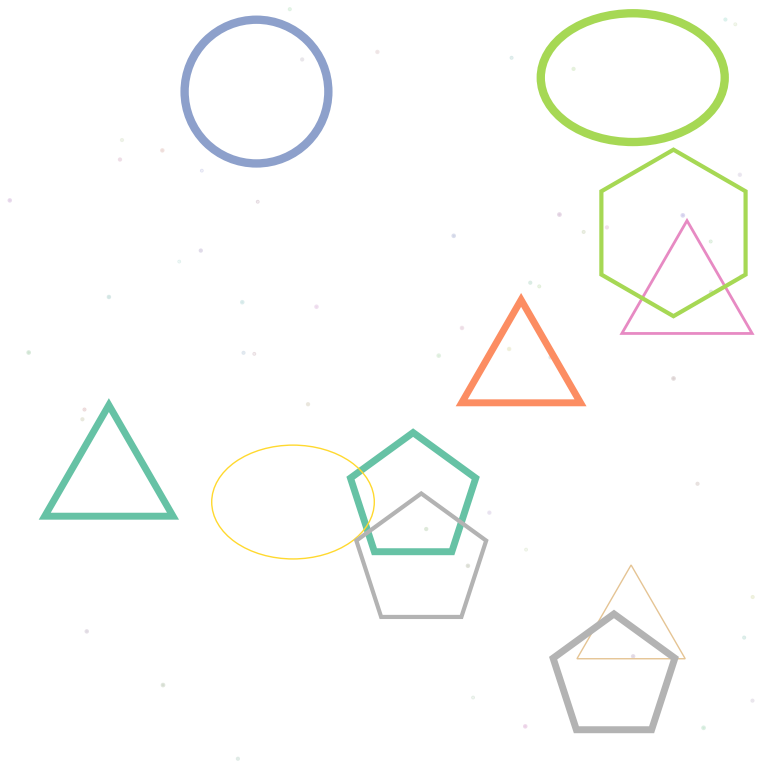[{"shape": "triangle", "thickness": 2.5, "radius": 0.48, "center": [0.141, 0.378]}, {"shape": "pentagon", "thickness": 2.5, "radius": 0.43, "center": [0.537, 0.353]}, {"shape": "triangle", "thickness": 2.5, "radius": 0.45, "center": [0.677, 0.521]}, {"shape": "circle", "thickness": 3, "radius": 0.47, "center": [0.333, 0.881]}, {"shape": "triangle", "thickness": 1, "radius": 0.49, "center": [0.892, 0.616]}, {"shape": "hexagon", "thickness": 1.5, "radius": 0.54, "center": [0.875, 0.697]}, {"shape": "oval", "thickness": 3, "radius": 0.6, "center": [0.822, 0.899]}, {"shape": "oval", "thickness": 0.5, "radius": 0.53, "center": [0.381, 0.348]}, {"shape": "triangle", "thickness": 0.5, "radius": 0.41, "center": [0.82, 0.185]}, {"shape": "pentagon", "thickness": 1.5, "radius": 0.44, "center": [0.547, 0.27]}, {"shape": "pentagon", "thickness": 2.5, "radius": 0.42, "center": [0.797, 0.12]}]